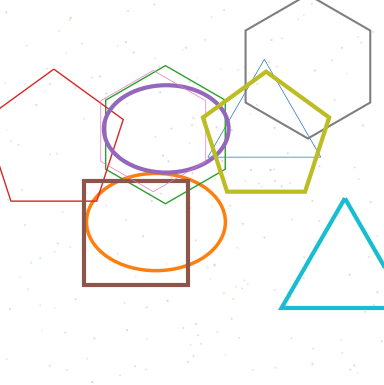[{"shape": "triangle", "thickness": 0.5, "radius": 0.85, "center": [0.687, 0.676]}, {"shape": "oval", "thickness": 2.5, "radius": 0.9, "center": [0.405, 0.423]}, {"shape": "hexagon", "thickness": 1, "radius": 0.9, "center": [0.43, 0.65]}, {"shape": "pentagon", "thickness": 1, "radius": 0.95, "center": [0.14, 0.631]}, {"shape": "oval", "thickness": 3, "radius": 0.81, "center": [0.432, 0.665]}, {"shape": "square", "thickness": 3, "radius": 0.68, "center": [0.352, 0.394]}, {"shape": "hexagon", "thickness": 0.5, "radius": 0.79, "center": [0.398, 0.66]}, {"shape": "hexagon", "thickness": 1.5, "radius": 0.93, "center": [0.8, 0.827]}, {"shape": "pentagon", "thickness": 3, "radius": 0.86, "center": [0.691, 0.642]}, {"shape": "triangle", "thickness": 3, "radius": 0.95, "center": [0.896, 0.295]}]